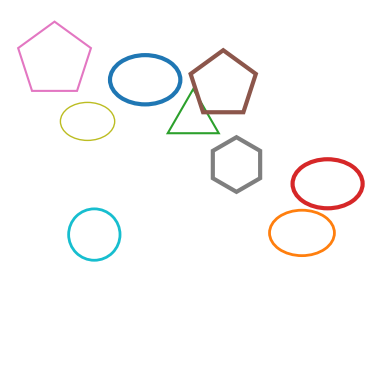[{"shape": "oval", "thickness": 3, "radius": 0.46, "center": [0.377, 0.793]}, {"shape": "oval", "thickness": 2, "radius": 0.42, "center": [0.784, 0.395]}, {"shape": "triangle", "thickness": 1.5, "radius": 0.38, "center": [0.502, 0.692]}, {"shape": "oval", "thickness": 3, "radius": 0.45, "center": [0.851, 0.523]}, {"shape": "pentagon", "thickness": 3, "radius": 0.45, "center": [0.58, 0.78]}, {"shape": "pentagon", "thickness": 1.5, "radius": 0.5, "center": [0.142, 0.844]}, {"shape": "hexagon", "thickness": 3, "radius": 0.35, "center": [0.614, 0.573]}, {"shape": "oval", "thickness": 1, "radius": 0.35, "center": [0.227, 0.685]}, {"shape": "circle", "thickness": 2, "radius": 0.33, "center": [0.245, 0.391]}]